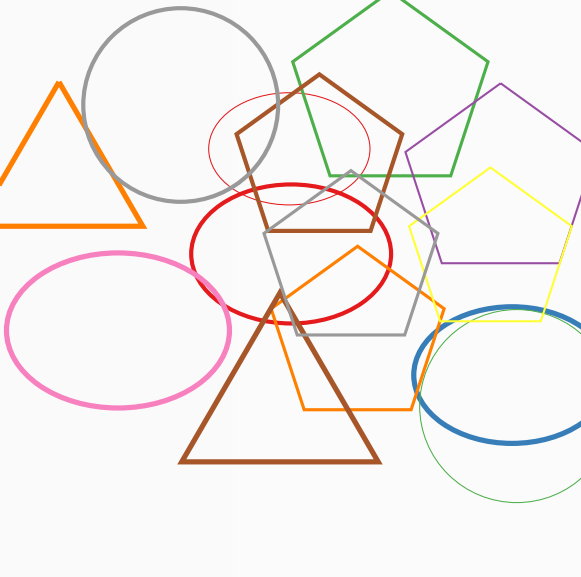[{"shape": "oval", "thickness": 0.5, "radius": 0.69, "center": [0.498, 0.741]}, {"shape": "oval", "thickness": 2, "radius": 0.86, "center": [0.501, 0.559]}, {"shape": "oval", "thickness": 2.5, "radius": 0.85, "center": [0.881, 0.35]}, {"shape": "circle", "thickness": 0.5, "radius": 0.84, "center": [0.889, 0.296]}, {"shape": "pentagon", "thickness": 1.5, "radius": 0.88, "center": [0.672, 0.838]}, {"shape": "pentagon", "thickness": 1, "radius": 0.86, "center": [0.861, 0.683]}, {"shape": "pentagon", "thickness": 1.5, "radius": 0.78, "center": [0.615, 0.416]}, {"shape": "triangle", "thickness": 2.5, "radius": 0.83, "center": [0.101, 0.691]}, {"shape": "pentagon", "thickness": 1, "radius": 0.74, "center": [0.844, 0.562]}, {"shape": "pentagon", "thickness": 2, "radius": 0.75, "center": [0.549, 0.721]}, {"shape": "triangle", "thickness": 2.5, "radius": 0.98, "center": [0.482, 0.297]}, {"shape": "oval", "thickness": 2.5, "radius": 0.96, "center": [0.203, 0.427]}, {"shape": "circle", "thickness": 2, "radius": 0.84, "center": [0.311, 0.817]}, {"shape": "pentagon", "thickness": 1.5, "radius": 0.79, "center": [0.604, 0.546]}]